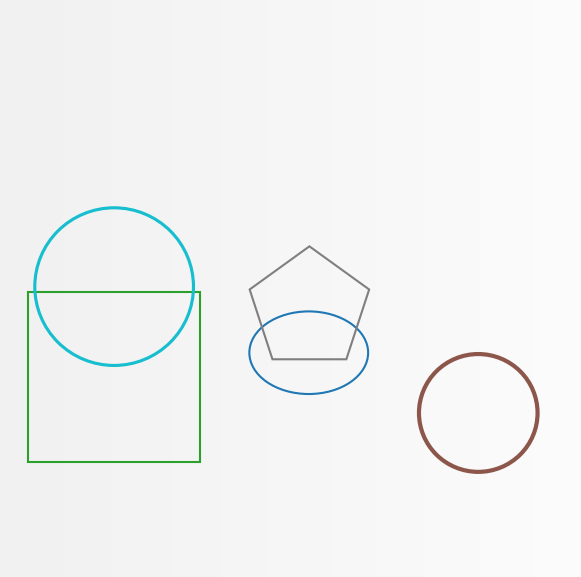[{"shape": "oval", "thickness": 1, "radius": 0.51, "center": [0.531, 0.388]}, {"shape": "square", "thickness": 1, "radius": 0.74, "center": [0.196, 0.346]}, {"shape": "circle", "thickness": 2, "radius": 0.51, "center": [0.823, 0.284]}, {"shape": "pentagon", "thickness": 1, "radius": 0.54, "center": [0.532, 0.464]}, {"shape": "circle", "thickness": 1.5, "radius": 0.68, "center": [0.196, 0.503]}]